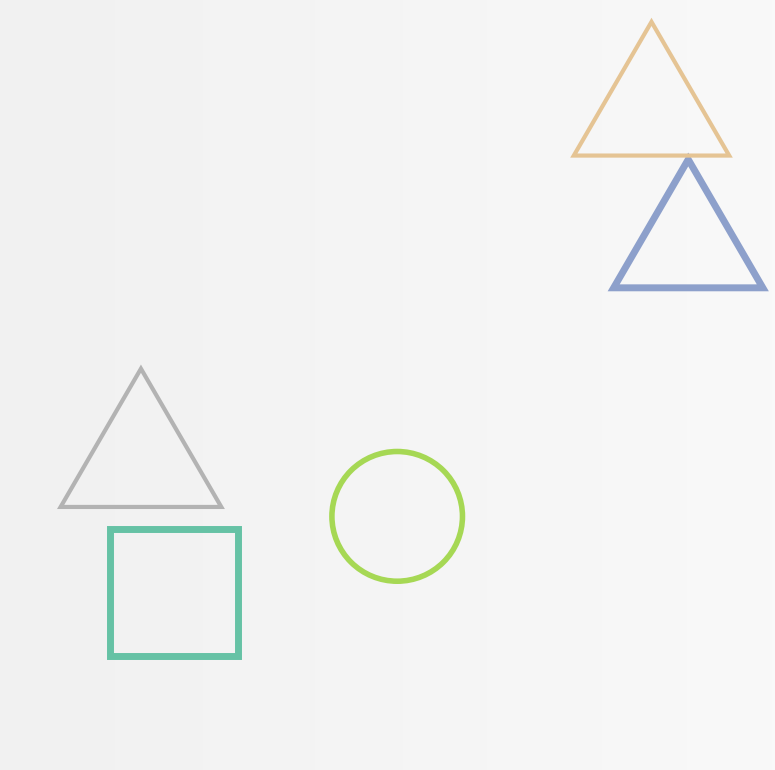[{"shape": "square", "thickness": 2.5, "radius": 0.41, "center": [0.225, 0.23]}, {"shape": "triangle", "thickness": 2.5, "radius": 0.56, "center": [0.888, 0.682]}, {"shape": "circle", "thickness": 2, "radius": 0.42, "center": [0.513, 0.329]}, {"shape": "triangle", "thickness": 1.5, "radius": 0.58, "center": [0.841, 0.856]}, {"shape": "triangle", "thickness": 1.5, "radius": 0.6, "center": [0.182, 0.401]}]